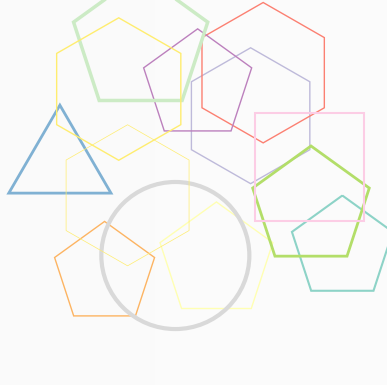[{"shape": "pentagon", "thickness": 1.5, "radius": 0.68, "center": [0.883, 0.355]}, {"shape": "pentagon", "thickness": 1, "radius": 0.77, "center": [0.558, 0.322]}, {"shape": "hexagon", "thickness": 1, "radius": 0.88, "center": [0.647, 0.699]}, {"shape": "hexagon", "thickness": 1, "radius": 0.91, "center": [0.679, 0.811]}, {"shape": "triangle", "thickness": 2, "radius": 0.76, "center": [0.155, 0.575]}, {"shape": "pentagon", "thickness": 1, "radius": 0.68, "center": [0.27, 0.289]}, {"shape": "pentagon", "thickness": 2, "radius": 0.79, "center": [0.803, 0.463]}, {"shape": "square", "thickness": 1.5, "radius": 0.7, "center": [0.798, 0.565]}, {"shape": "circle", "thickness": 3, "radius": 0.95, "center": [0.452, 0.336]}, {"shape": "pentagon", "thickness": 1, "radius": 0.73, "center": [0.51, 0.778]}, {"shape": "pentagon", "thickness": 2.5, "radius": 0.91, "center": [0.363, 0.886]}, {"shape": "hexagon", "thickness": 0.5, "radius": 0.92, "center": [0.329, 0.493]}, {"shape": "hexagon", "thickness": 1, "radius": 0.93, "center": [0.306, 0.769]}]